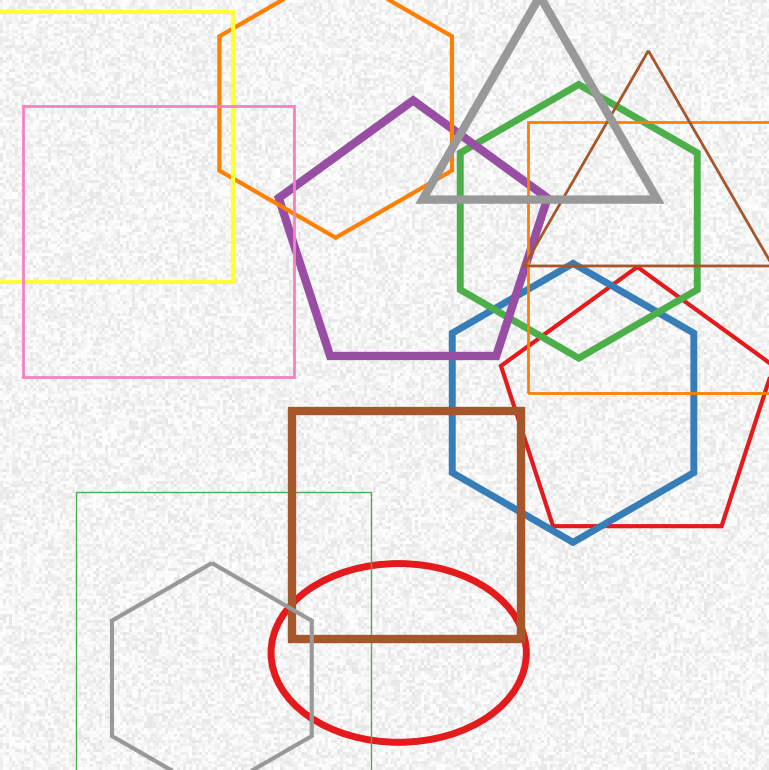[{"shape": "oval", "thickness": 2.5, "radius": 0.83, "center": [0.518, 0.152]}, {"shape": "pentagon", "thickness": 1.5, "radius": 0.93, "center": [0.828, 0.467]}, {"shape": "hexagon", "thickness": 2.5, "radius": 0.91, "center": [0.744, 0.477]}, {"shape": "square", "thickness": 0.5, "radius": 0.96, "center": [0.29, 0.17]}, {"shape": "hexagon", "thickness": 2.5, "radius": 0.89, "center": [0.752, 0.713]}, {"shape": "pentagon", "thickness": 3, "radius": 0.92, "center": [0.537, 0.686]}, {"shape": "square", "thickness": 1, "radius": 0.88, "center": [0.861, 0.666]}, {"shape": "hexagon", "thickness": 1.5, "radius": 0.87, "center": [0.436, 0.866]}, {"shape": "square", "thickness": 1.5, "radius": 0.88, "center": [0.128, 0.809]}, {"shape": "triangle", "thickness": 1, "radius": 0.93, "center": [0.842, 0.748]}, {"shape": "square", "thickness": 3, "radius": 0.74, "center": [0.528, 0.318]}, {"shape": "square", "thickness": 1, "radius": 0.88, "center": [0.205, 0.687]}, {"shape": "triangle", "thickness": 3, "radius": 0.88, "center": [0.701, 0.829]}, {"shape": "hexagon", "thickness": 1.5, "radius": 0.75, "center": [0.275, 0.119]}]